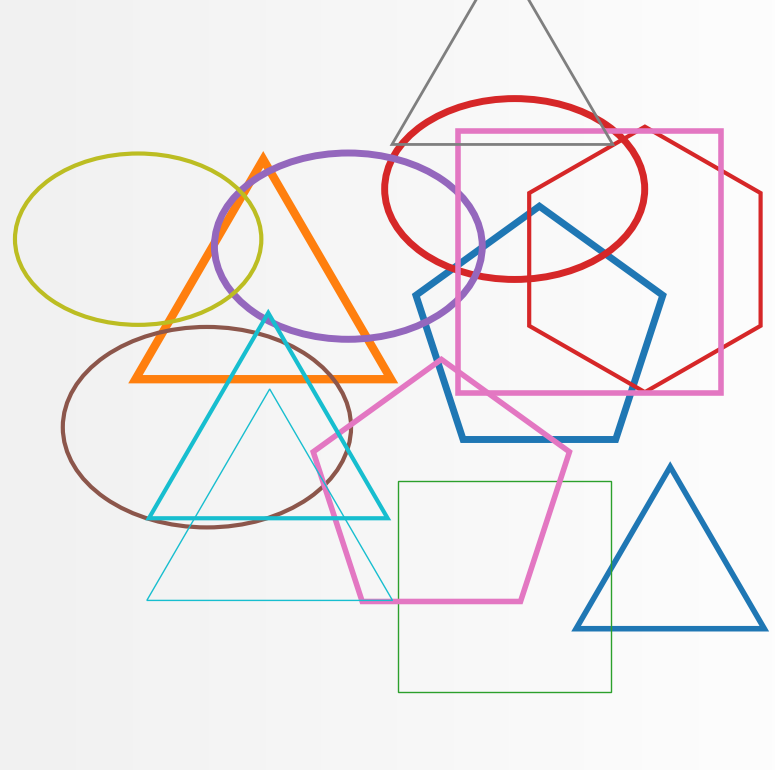[{"shape": "triangle", "thickness": 2, "radius": 0.7, "center": [0.865, 0.254]}, {"shape": "pentagon", "thickness": 2.5, "radius": 0.84, "center": [0.696, 0.565]}, {"shape": "triangle", "thickness": 3, "radius": 0.95, "center": [0.34, 0.603]}, {"shape": "square", "thickness": 0.5, "radius": 0.69, "center": [0.652, 0.238]}, {"shape": "oval", "thickness": 2.5, "radius": 0.84, "center": [0.664, 0.755]}, {"shape": "hexagon", "thickness": 1.5, "radius": 0.86, "center": [0.832, 0.663]}, {"shape": "oval", "thickness": 2.5, "radius": 0.86, "center": [0.449, 0.68]}, {"shape": "oval", "thickness": 1.5, "radius": 0.93, "center": [0.267, 0.445]}, {"shape": "pentagon", "thickness": 2, "radius": 0.87, "center": [0.569, 0.359]}, {"shape": "square", "thickness": 2, "radius": 0.85, "center": [0.761, 0.66]}, {"shape": "triangle", "thickness": 1, "radius": 0.82, "center": [0.648, 0.895]}, {"shape": "oval", "thickness": 1.5, "radius": 0.79, "center": [0.178, 0.689]}, {"shape": "triangle", "thickness": 0.5, "radius": 0.92, "center": [0.348, 0.312]}, {"shape": "triangle", "thickness": 1.5, "radius": 0.89, "center": [0.346, 0.416]}]